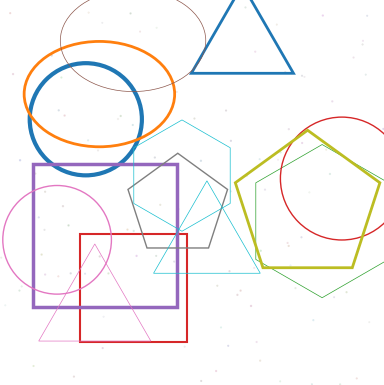[{"shape": "triangle", "thickness": 2, "radius": 0.77, "center": [0.63, 0.886]}, {"shape": "circle", "thickness": 3, "radius": 0.73, "center": [0.223, 0.69]}, {"shape": "oval", "thickness": 2, "radius": 0.98, "center": [0.258, 0.756]}, {"shape": "hexagon", "thickness": 0.5, "radius": 0.99, "center": [0.837, 0.426]}, {"shape": "circle", "thickness": 1, "radius": 0.8, "center": [0.888, 0.536]}, {"shape": "square", "thickness": 1.5, "radius": 0.7, "center": [0.347, 0.252]}, {"shape": "square", "thickness": 2.5, "radius": 0.93, "center": [0.273, 0.388]}, {"shape": "oval", "thickness": 0.5, "radius": 0.94, "center": [0.346, 0.894]}, {"shape": "triangle", "thickness": 0.5, "radius": 0.84, "center": [0.246, 0.198]}, {"shape": "circle", "thickness": 1, "radius": 0.71, "center": [0.148, 0.377]}, {"shape": "pentagon", "thickness": 1, "radius": 0.68, "center": [0.462, 0.466]}, {"shape": "pentagon", "thickness": 2, "radius": 0.99, "center": [0.799, 0.464]}, {"shape": "hexagon", "thickness": 0.5, "radius": 0.72, "center": [0.473, 0.544]}, {"shape": "triangle", "thickness": 0.5, "radius": 0.8, "center": [0.537, 0.37]}]